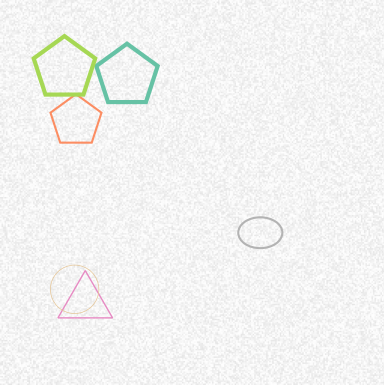[{"shape": "pentagon", "thickness": 3, "radius": 0.42, "center": [0.33, 0.803]}, {"shape": "pentagon", "thickness": 1.5, "radius": 0.35, "center": [0.197, 0.686]}, {"shape": "triangle", "thickness": 1, "radius": 0.41, "center": [0.221, 0.215]}, {"shape": "pentagon", "thickness": 3, "radius": 0.42, "center": [0.167, 0.822]}, {"shape": "circle", "thickness": 0.5, "radius": 0.31, "center": [0.194, 0.249]}, {"shape": "oval", "thickness": 1.5, "radius": 0.29, "center": [0.676, 0.396]}]